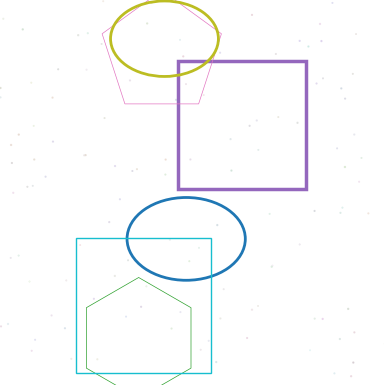[{"shape": "oval", "thickness": 2, "radius": 0.77, "center": [0.484, 0.38]}, {"shape": "hexagon", "thickness": 0.5, "radius": 0.78, "center": [0.36, 0.122]}, {"shape": "square", "thickness": 2.5, "radius": 0.83, "center": [0.628, 0.676]}, {"shape": "pentagon", "thickness": 0.5, "radius": 0.81, "center": [0.42, 0.862]}, {"shape": "oval", "thickness": 2, "radius": 0.7, "center": [0.427, 0.899]}, {"shape": "square", "thickness": 1, "radius": 0.87, "center": [0.372, 0.207]}]